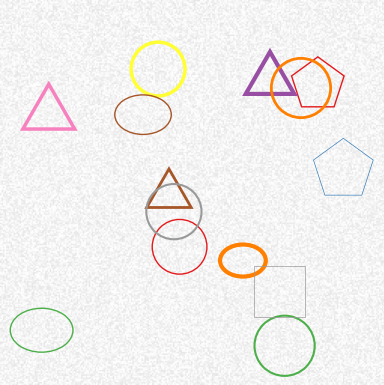[{"shape": "circle", "thickness": 1, "radius": 0.36, "center": [0.466, 0.359]}, {"shape": "pentagon", "thickness": 1, "radius": 0.36, "center": [0.826, 0.781]}, {"shape": "pentagon", "thickness": 0.5, "radius": 0.41, "center": [0.892, 0.559]}, {"shape": "circle", "thickness": 1.5, "radius": 0.39, "center": [0.739, 0.102]}, {"shape": "oval", "thickness": 1, "radius": 0.41, "center": [0.108, 0.142]}, {"shape": "triangle", "thickness": 3, "radius": 0.36, "center": [0.701, 0.792]}, {"shape": "oval", "thickness": 3, "radius": 0.3, "center": [0.631, 0.323]}, {"shape": "circle", "thickness": 2, "radius": 0.39, "center": [0.782, 0.771]}, {"shape": "circle", "thickness": 2.5, "radius": 0.35, "center": [0.411, 0.821]}, {"shape": "triangle", "thickness": 2, "radius": 0.33, "center": [0.439, 0.494]}, {"shape": "oval", "thickness": 1, "radius": 0.37, "center": [0.372, 0.702]}, {"shape": "triangle", "thickness": 2.5, "radius": 0.39, "center": [0.127, 0.704]}, {"shape": "circle", "thickness": 1.5, "radius": 0.36, "center": [0.452, 0.45]}, {"shape": "square", "thickness": 0.5, "radius": 0.33, "center": [0.726, 0.243]}]